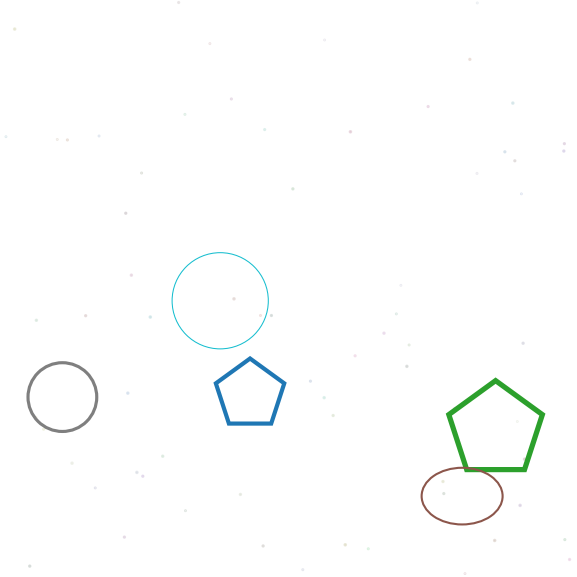[{"shape": "pentagon", "thickness": 2, "radius": 0.31, "center": [0.433, 0.316]}, {"shape": "pentagon", "thickness": 2.5, "radius": 0.43, "center": [0.858, 0.255]}, {"shape": "oval", "thickness": 1, "radius": 0.35, "center": [0.8, 0.14]}, {"shape": "circle", "thickness": 1.5, "radius": 0.3, "center": [0.108, 0.312]}, {"shape": "circle", "thickness": 0.5, "radius": 0.42, "center": [0.381, 0.478]}]